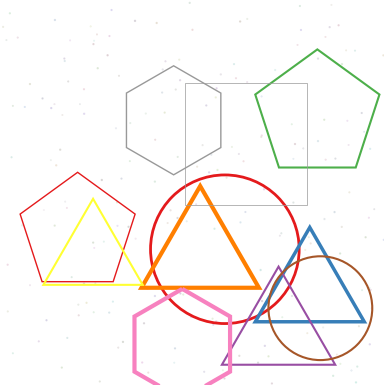[{"shape": "circle", "thickness": 2, "radius": 0.97, "center": [0.584, 0.353]}, {"shape": "pentagon", "thickness": 1, "radius": 0.79, "center": [0.202, 0.395]}, {"shape": "triangle", "thickness": 2.5, "radius": 0.82, "center": [0.805, 0.246]}, {"shape": "pentagon", "thickness": 1.5, "radius": 0.85, "center": [0.824, 0.702]}, {"shape": "triangle", "thickness": 1.5, "radius": 0.85, "center": [0.724, 0.138]}, {"shape": "triangle", "thickness": 3, "radius": 0.88, "center": [0.52, 0.341]}, {"shape": "triangle", "thickness": 1.5, "radius": 0.75, "center": [0.242, 0.335]}, {"shape": "circle", "thickness": 1.5, "radius": 0.67, "center": [0.832, 0.2]}, {"shape": "hexagon", "thickness": 3, "radius": 0.72, "center": [0.473, 0.106]}, {"shape": "hexagon", "thickness": 1, "radius": 0.71, "center": [0.451, 0.687]}, {"shape": "square", "thickness": 0.5, "radius": 0.79, "center": [0.64, 0.627]}]